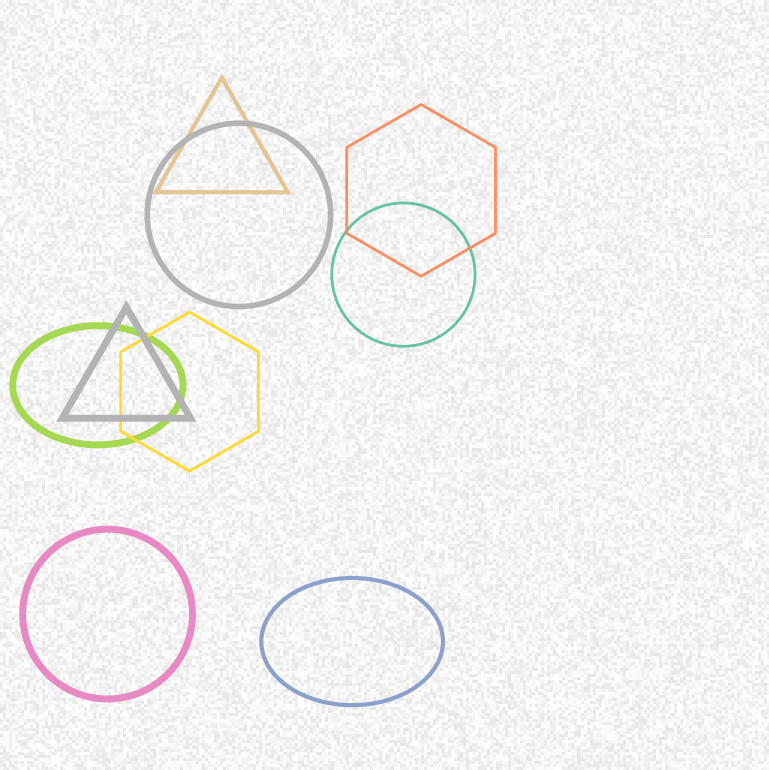[{"shape": "circle", "thickness": 1, "radius": 0.47, "center": [0.524, 0.643]}, {"shape": "hexagon", "thickness": 1, "radius": 0.56, "center": [0.547, 0.753]}, {"shape": "oval", "thickness": 1.5, "radius": 0.59, "center": [0.457, 0.167]}, {"shape": "circle", "thickness": 2.5, "radius": 0.55, "center": [0.14, 0.202]}, {"shape": "oval", "thickness": 2.5, "radius": 0.55, "center": [0.127, 0.5]}, {"shape": "hexagon", "thickness": 1, "radius": 0.52, "center": [0.246, 0.491]}, {"shape": "triangle", "thickness": 1.5, "radius": 0.5, "center": [0.288, 0.8]}, {"shape": "circle", "thickness": 2, "radius": 0.6, "center": [0.31, 0.721]}, {"shape": "triangle", "thickness": 2.5, "radius": 0.48, "center": [0.164, 0.505]}]